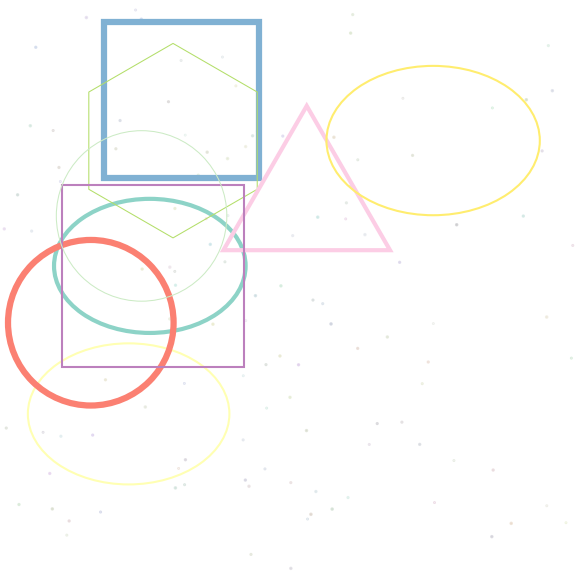[{"shape": "oval", "thickness": 2, "radius": 0.83, "center": [0.259, 0.539]}, {"shape": "oval", "thickness": 1, "radius": 0.87, "center": [0.223, 0.282]}, {"shape": "circle", "thickness": 3, "radius": 0.72, "center": [0.157, 0.44]}, {"shape": "square", "thickness": 3, "radius": 0.67, "center": [0.314, 0.826]}, {"shape": "hexagon", "thickness": 0.5, "radius": 0.84, "center": [0.3, 0.756]}, {"shape": "triangle", "thickness": 2, "radius": 0.83, "center": [0.531, 0.649]}, {"shape": "square", "thickness": 1, "radius": 0.79, "center": [0.265, 0.521]}, {"shape": "circle", "thickness": 0.5, "radius": 0.74, "center": [0.245, 0.625]}, {"shape": "oval", "thickness": 1, "radius": 0.92, "center": [0.75, 0.756]}]